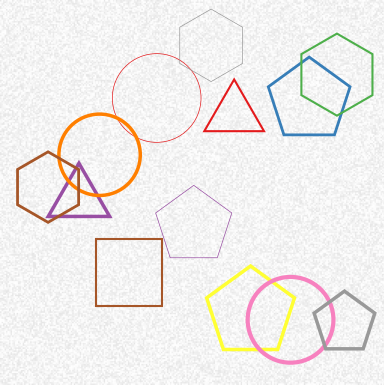[{"shape": "circle", "thickness": 0.5, "radius": 0.58, "center": [0.407, 0.745]}, {"shape": "triangle", "thickness": 1.5, "radius": 0.45, "center": [0.608, 0.704]}, {"shape": "pentagon", "thickness": 2, "radius": 0.56, "center": [0.803, 0.74]}, {"shape": "hexagon", "thickness": 1.5, "radius": 0.53, "center": [0.875, 0.806]}, {"shape": "triangle", "thickness": 2.5, "radius": 0.46, "center": [0.205, 0.484]}, {"shape": "pentagon", "thickness": 0.5, "radius": 0.52, "center": [0.503, 0.415]}, {"shape": "circle", "thickness": 2.5, "radius": 0.53, "center": [0.259, 0.598]}, {"shape": "pentagon", "thickness": 2.5, "radius": 0.6, "center": [0.651, 0.189]}, {"shape": "hexagon", "thickness": 2, "radius": 0.46, "center": [0.125, 0.514]}, {"shape": "square", "thickness": 1.5, "radius": 0.43, "center": [0.335, 0.293]}, {"shape": "circle", "thickness": 3, "radius": 0.56, "center": [0.755, 0.169]}, {"shape": "pentagon", "thickness": 2.5, "radius": 0.41, "center": [0.895, 0.161]}, {"shape": "hexagon", "thickness": 0.5, "radius": 0.47, "center": [0.548, 0.882]}]